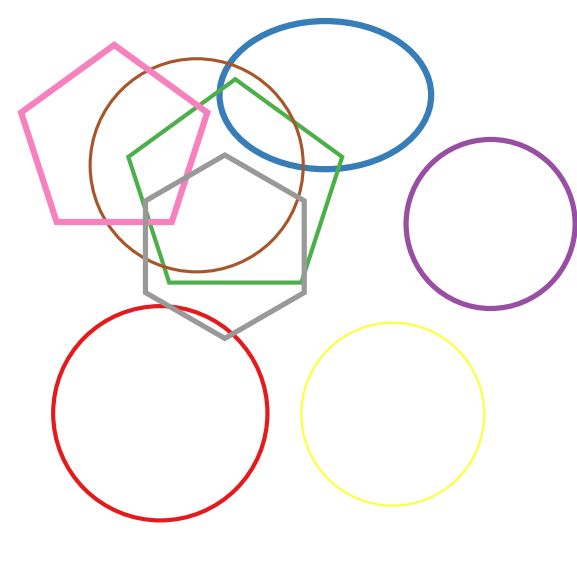[{"shape": "circle", "thickness": 2, "radius": 0.93, "center": [0.278, 0.284]}, {"shape": "oval", "thickness": 3, "radius": 0.92, "center": [0.563, 0.834]}, {"shape": "pentagon", "thickness": 2, "radius": 0.97, "center": [0.407, 0.667]}, {"shape": "circle", "thickness": 2.5, "radius": 0.73, "center": [0.85, 0.611]}, {"shape": "circle", "thickness": 1, "radius": 0.79, "center": [0.68, 0.282]}, {"shape": "circle", "thickness": 1.5, "radius": 0.92, "center": [0.341, 0.713]}, {"shape": "pentagon", "thickness": 3, "radius": 0.85, "center": [0.198, 0.752]}, {"shape": "hexagon", "thickness": 2.5, "radius": 0.79, "center": [0.389, 0.572]}]